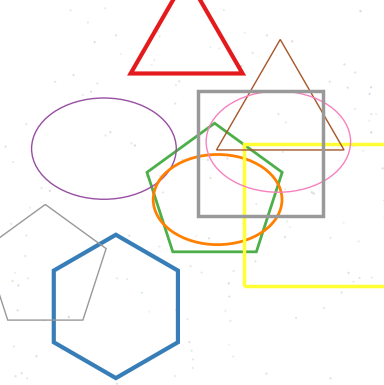[{"shape": "triangle", "thickness": 3, "radius": 0.84, "center": [0.485, 0.893]}, {"shape": "hexagon", "thickness": 3, "radius": 0.93, "center": [0.301, 0.204]}, {"shape": "pentagon", "thickness": 2, "radius": 0.92, "center": [0.557, 0.495]}, {"shape": "oval", "thickness": 1, "radius": 0.94, "center": [0.27, 0.614]}, {"shape": "oval", "thickness": 2, "radius": 0.84, "center": [0.565, 0.482]}, {"shape": "square", "thickness": 2.5, "radius": 0.92, "center": [0.82, 0.441]}, {"shape": "triangle", "thickness": 1, "radius": 0.96, "center": [0.728, 0.706]}, {"shape": "oval", "thickness": 1, "radius": 0.94, "center": [0.723, 0.632]}, {"shape": "square", "thickness": 2.5, "radius": 0.81, "center": [0.677, 0.601]}, {"shape": "pentagon", "thickness": 1, "radius": 0.83, "center": [0.118, 0.303]}]